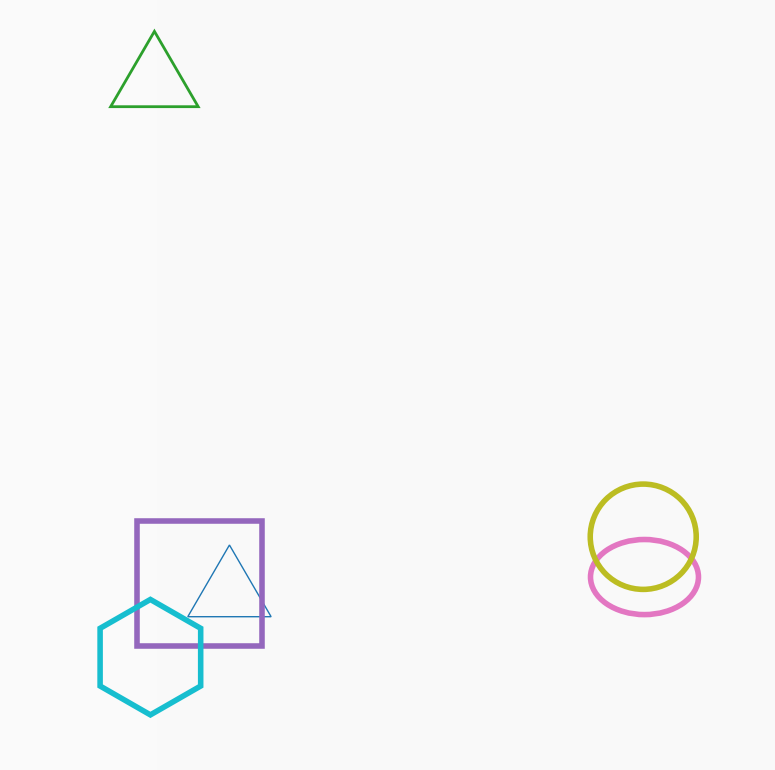[{"shape": "triangle", "thickness": 0.5, "radius": 0.31, "center": [0.296, 0.23]}, {"shape": "triangle", "thickness": 1, "radius": 0.33, "center": [0.199, 0.894]}, {"shape": "square", "thickness": 2, "radius": 0.4, "center": [0.257, 0.242]}, {"shape": "oval", "thickness": 2, "radius": 0.35, "center": [0.832, 0.251]}, {"shape": "circle", "thickness": 2, "radius": 0.34, "center": [0.83, 0.303]}, {"shape": "hexagon", "thickness": 2, "radius": 0.37, "center": [0.194, 0.147]}]